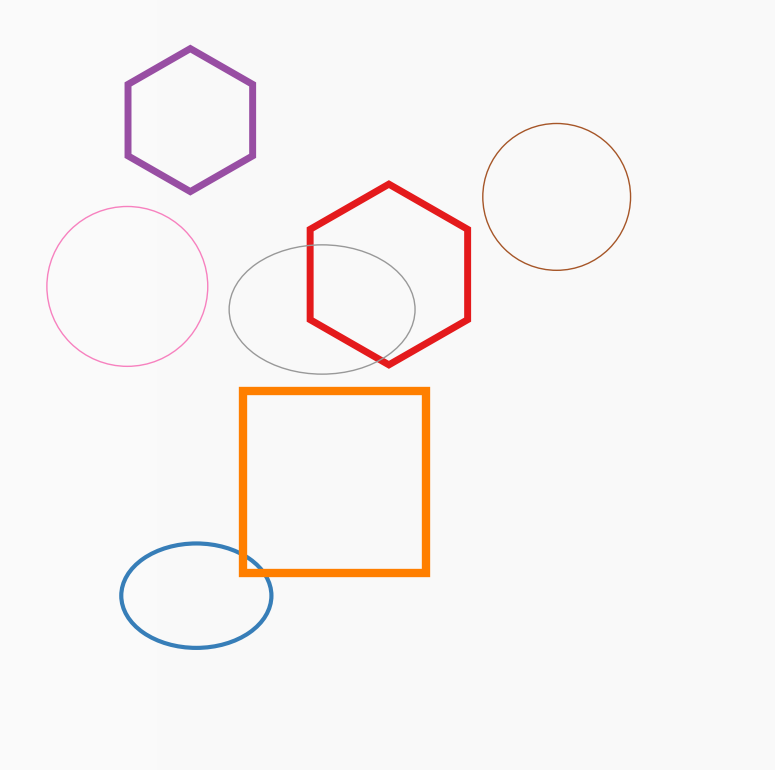[{"shape": "hexagon", "thickness": 2.5, "radius": 0.59, "center": [0.502, 0.644]}, {"shape": "oval", "thickness": 1.5, "radius": 0.48, "center": [0.253, 0.226]}, {"shape": "hexagon", "thickness": 2.5, "radius": 0.46, "center": [0.246, 0.844]}, {"shape": "square", "thickness": 3, "radius": 0.59, "center": [0.431, 0.374]}, {"shape": "circle", "thickness": 0.5, "radius": 0.48, "center": [0.718, 0.744]}, {"shape": "circle", "thickness": 0.5, "radius": 0.52, "center": [0.164, 0.628]}, {"shape": "oval", "thickness": 0.5, "radius": 0.6, "center": [0.416, 0.598]}]